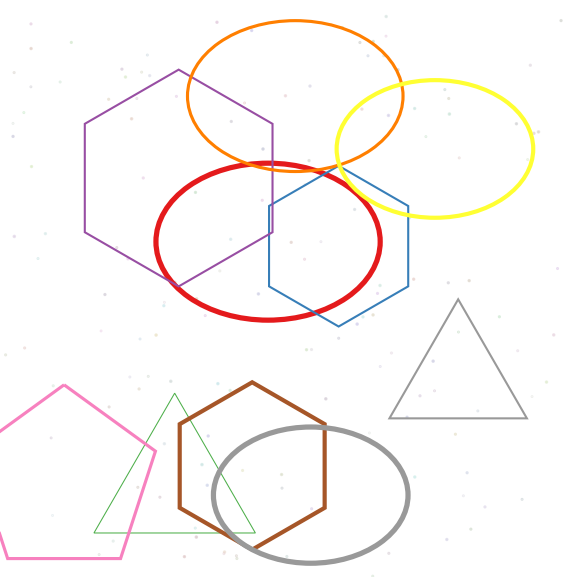[{"shape": "oval", "thickness": 2.5, "radius": 0.97, "center": [0.464, 0.581]}, {"shape": "hexagon", "thickness": 1, "radius": 0.7, "center": [0.586, 0.573]}, {"shape": "triangle", "thickness": 0.5, "radius": 0.81, "center": [0.302, 0.157]}, {"shape": "hexagon", "thickness": 1, "radius": 0.94, "center": [0.309, 0.691]}, {"shape": "oval", "thickness": 1.5, "radius": 0.93, "center": [0.511, 0.833]}, {"shape": "oval", "thickness": 2, "radius": 0.85, "center": [0.753, 0.741]}, {"shape": "hexagon", "thickness": 2, "radius": 0.72, "center": [0.437, 0.192]}, {"shape": "pentagon", "thickness": 1.5, "radius": 0.83, "center": [0.111, 0.166]}, {"shape": "oval", "thickness": 2.5, "radius": 0.84, "center": [0.538, 0.142]}, {"shape": "triangle", "thickness": 1, "radius": 0.69, "center": [0.793, 0.343]}]